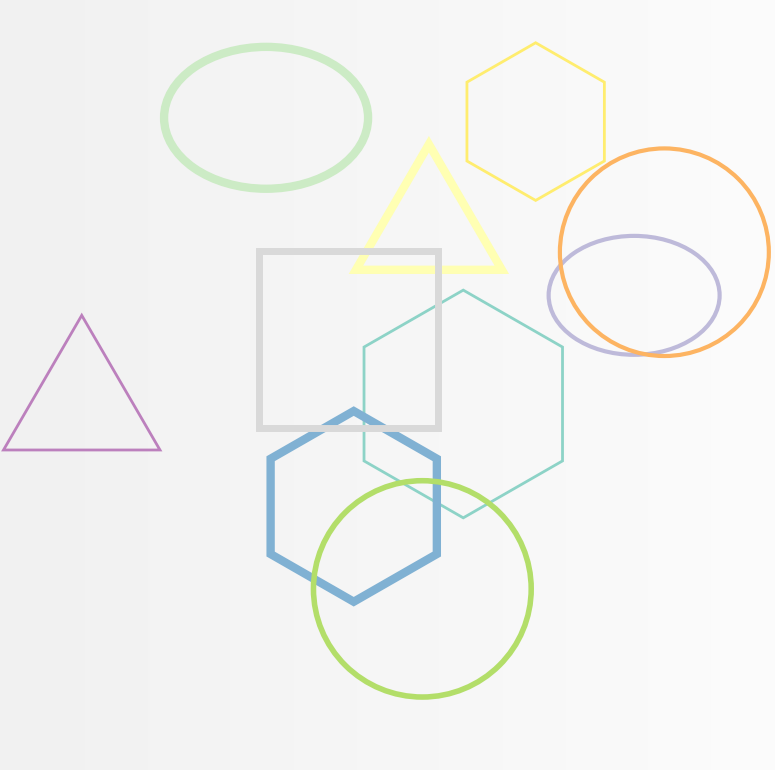[{"shape": "hexagon", "thickness": 1, "radius": 0.74, "center": [0.598, 0.475]}, {"shape": "triangle", "thickness": 3, "radius": 0.54, "center": [0.553, 0.704]}, {"shape": "oval", "thickness": 1.5, "radius": 0.55, "center": [0.818, 0.616]}, {"shape": "hexagon", "thickness": 3, "radius": 0.62, "center": [0.456, 0.342]}, {"shape": "circle", "thickness": 1.5, "radius": 0.67, "center": [0.857, 0.672]}, {"shape": "circle", "thickness": 2, "radius": 0.7, "center": [0.545, 0.235]}, {"shape": "square", "thickness": 2.5, "radius": 0.58, "center": [0.45, 0.559]}, {"shape": "triangle", "thickness": 1, "radius": 0.58, "center": [0.105, 0.474]}, {"shape": "oval", "thickness": 3, "radius": 0.66, "center": [0.343, 0.847]}, {"shape": "hexagon", "thickness": 1, "radius": 0.51, "center": [0.691, 0.842]}]